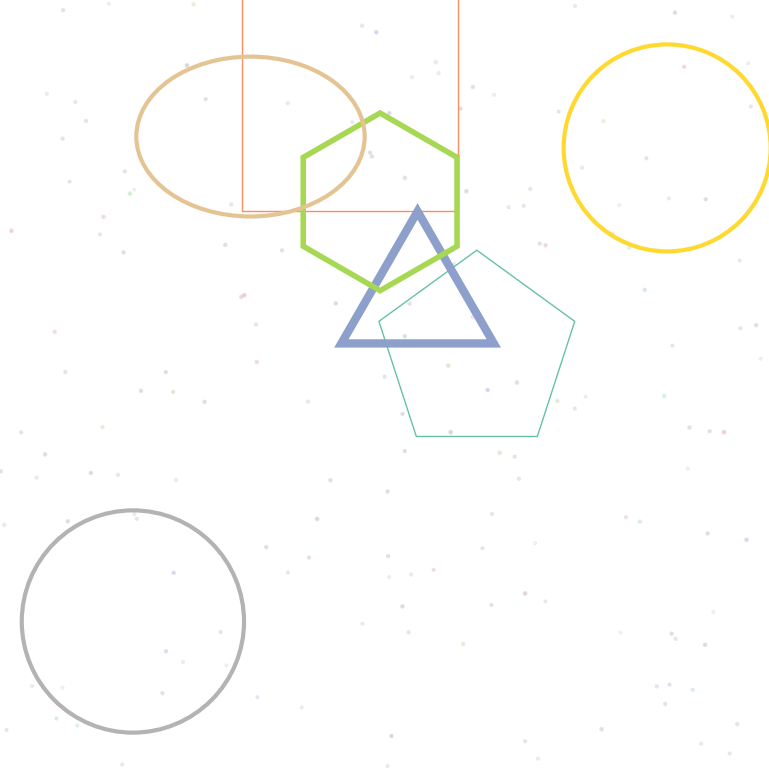[{"shape": "pentagon", "thickness": 0.5, "radius": 0.67, "center": [0.619, 0.541]}, {"shape": "square", "thickness": 0.5, "radius": 0.7, "center": [0.454, 0.866]}, {"shape": "triangle", "thickness": 3, "radius": 0.57, "center": [0.542, 0.611]}, {"shape": "hexagon", "thickness": 2, "radius": 0.58, "center": [0.494, 0.738]}, {"shape": "circle", "thickness": 1.5, "radius": 0.67, "center": [0.866, 0.808]}, {"shape": "oval", "thickness": 1.5, "radius": 0.74, "center": [0.325, 0.823]}, {"shape": "circle", "thickness": 1.5, "radius": 0.72, "center": [0.173, 0.193]}]